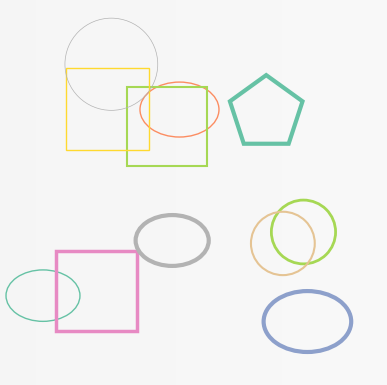[{"shape": "oval", "thickness": 1, "radius": 0.48, "center": [0.111, 0.232]}, {"shape": "pentagon", "thickness": 3, "radius": 0.49, "center": [0.687, 0.706]}, {"shape": "oval", "thickness": 1, "radius": 0.51, "center": [0.463, 0.715]}, {"shape": "oval", "thickness": 3, "radius": 0.57, "center": [0.793, 0.165]}, {"shape": "square", "thickness": 2.5, "radius": 0.52, "center": [0.249, 0.244]}, {"shape": "square", "thickness": 1.5, "radius": 0.51, "center": [0.431, 0.671]}, {"shape": "circle", "thickness": 2, "radius": 0.41, "center": [0.783, 0.397]}, {"shape": "square", "thickness": 1, "radius": 0.53, "center": [0.278, 0.717]}, {"shape": "circle", "thickness": 1.5, "radius": 0.41, "center": [0.73, 0.368]}, {"shape": "circle", "thickness": 0.5, "radius": 0.6, "center": [0.287, 0.833]}, {"shape": "oval", "thickness": 3, "radius": 0.47, "center": [0.444, 0.375]}]